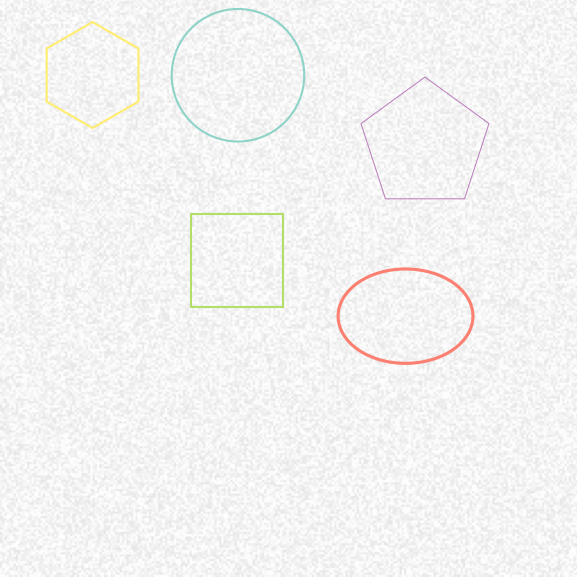[{"shape": "circle", "thickness": 1, "radius": 0.57, "center": [0.412, 0.869]}, {"shape": "oval", "thickness": 1.5, "radius": 0.58, "center": [0.702, 0.452]}, {"shape": "square", "thickness": 1, "radius": 0.4, "center": [0.41, 0.548]}, {"shape": "pentagon", "thickness": 0.5, "radius": 0.58, "center": [0.736, 0.749]}, {"shape": "hexagon", "thickness": 1, "radius": 0.46, "center": [0.16, 0.869]}]